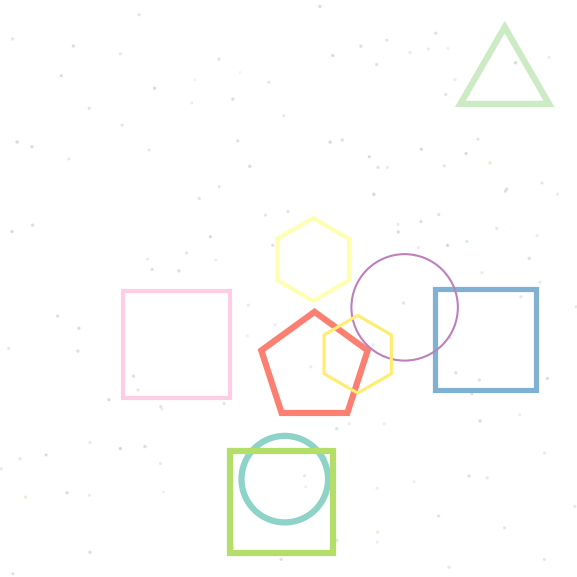[{"shape": "circle", "thickness": 3, "radius": 0.37, "center": [0.493, 0.169]}, {"shape": "hexagon", "thickness": 2, "radius": 0.36, "center": [0.542, 0.55]}, {"shape": "pentagon", "thickness": 3, "radius": 0.48, "center": [0.545, 0.362]}, {"shape": "square", "thickness": 2.5, "radius": 0.44, "center": [0.84, 0.411]}, {"shape": "square", "thickness": 3, "radius": 0.44, "center": [0.487, 0.13]}, {"shape": "square", "thickness": 2, "radius": 0.46, "center": [0.305, 0.403]}, {"shape": "circle", "thickness": 1, "radius": 0.46, "center": [0.701, 0.467]}, {"shape": "triangle", "thickness": 3, "radius": 0.44, "center": [0.874, 0.864]}, {"shape": "hexagon", "thickness": 1.5, "radius": 0.34, "center": [0.619, 0.386]}]